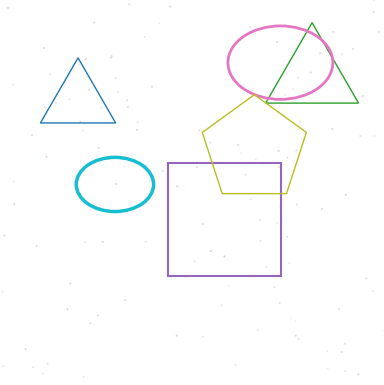[{"shape": "triangle", "thickness": 1, "radius": 0.56, "center": [0.203, 0.737]}, {"shape": "triangle", "thickness": 1, "radius": 0.7, "center": [0.811, 0.802]}, {"shape": "square", "thickness": 1.5, "radius": 0.73, "center": [0.583, 0.43]}, {"shape": "oval", "thickness": 2, "radius": 0.68, "center": [0.728, 0.837]}, {"shape": "pentagon", "thickness": 1, "radius": 0.71, "center": [0.661, 0.612]}, {"shape": "oval", "thickness": 2.5, "radius": 0.5, "center": [0.299, 0.521]}]